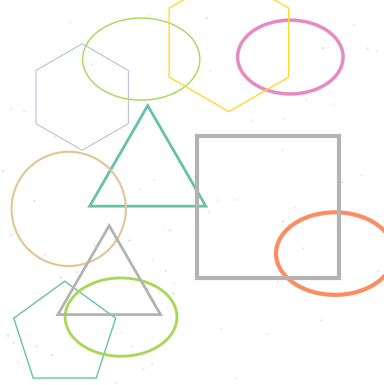[{"shape": "pentagon", "thickness": 1, "radius": 0.7, "center": [0.168, 0.13]}, {"shape": "triangle", "thickness": 2, "radius": 0.87, "center": [0.384, 0.552]}, {"shape": "oval", "thickness": 3, "radius": 0.77, "center": [0.87, 0.341]}, {"shape": "hexagon", "thickness": 0.5, "radius": 0.69, "center": [0.213, 0.748]}, {"shape": "oval", "thickness": 2.5, "radius": 0.68, "center": [0.754, 0.852]}, {"shape": "oval", "thickness": 2, "radius": 0.73, "center": [0.314, 0.176]}, {"shape": "oval", "thickness": 1, "radius": 0.76, "center": [0.367, 0.846]}, {"shape": "hexagon", "thickness": 1, "radius": 0.9, "center": [0.595, 0.889]}, {"shape": "circle", "thickness": 1.5, "radius": 0.74, "center": [0.178, 0.457]}, {"shape": "triangle", "thickness": 2, "radius": 0.77, "center": [0.284, 0.26]}, {"shape": "square", "thickness": 3, "radius": 0.92, "center": [0.696, 0.462]}]